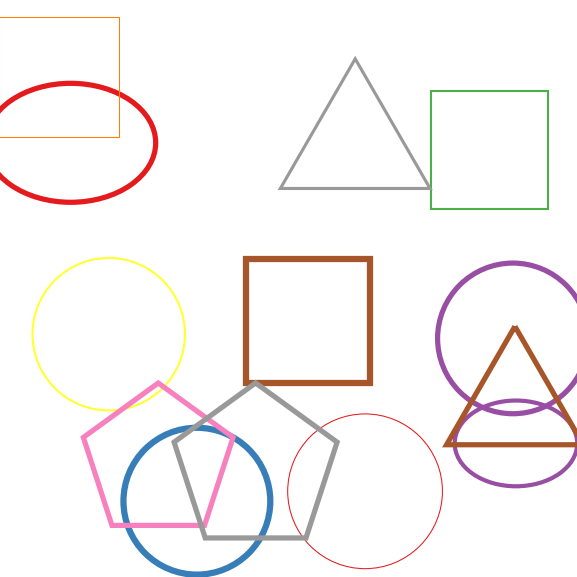[{"shape": "oval", "thickness": 2.5, "radius": 0.74, "center": [0.122, 0.752]}, {"shape": "circle", "thickness": 0.5, "radius": 0.67, "center": [0.632, 0.148]}, {"shape": "circle", "thickness": 3, "radius": 0.64, "center": [0.341, 0.131]}, {"shape": "square", "thickness": 1, "radius": 0.51, "center": [0.848, 0.74]}, {"shape": "circle", "thickness": 2.5, "radius": 0.65, "center": [0.888, 0.413]}, {"shape": "oval", "thickness": 2, "radius": 0.53, "center": [0.893, 0.231]}, {"shape": "square", "thickness": 0.5, "radius": 0.52, "center": [0.102, 0.866]}, {"shape": "circle", "thickness": 1, "radius": 0.66, "center": [0.188, 0.42]}, {"shape": "triangle", "thickness": 2.5, "radius": 0.68, "center": [0.892, 0.297]}, {"shape": "square", "thickness": 3, "radius": 0.53, "center": [0.533, 0.443]}, {"shape": "pentagon", "thickness": 2.5, "radius": 0.68, "center": [0.274, 0.2]}, {"shape": "pentagon", "thickness": 2.5, "radius": 0.74, "center": [0.443, 0.188]}, {"shape": "triangle", "thickness": 1.5, "radius": 0.75, "center": [0.615, 0.748]}]